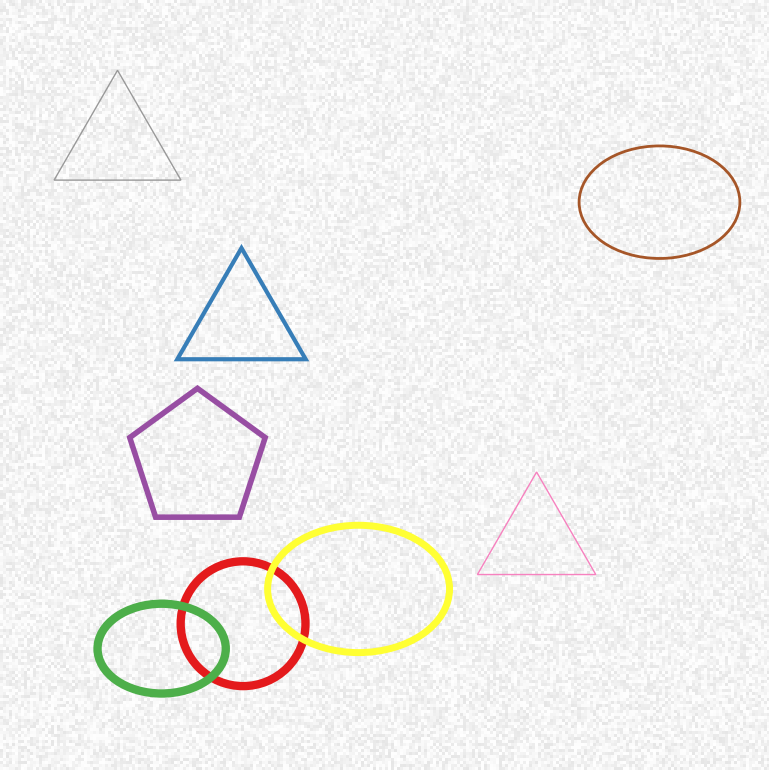[{"shape": "circle", "thickness": 3, "radius": 0.41, "center": [0.316, 0.19]}, {"shape": "triangle", "thickness": 1.5, "radius": 0.48, "center": [0.314, 0.582]}, {"shape": "oval", "thickness": 3, "radius": 0.42, "center": [0.21, 0.158]}, {"shape": "pentagon", "thickness": 2, "radius": 0.46, "center": [0.256, 0.403]}, {"shape": "oval", "thickness": 2.5, "radius": 0.59, "center": [0.466, 0.235]}, {"shape": "oval", "thickness": 1, "radius": 0.52, "center": [0.856, 0.737]}, {"shape": "triangle", "thickness": 0.5, "radius": 0.44, "center": [0.697, 0.298]}, {"shape": "triangle", "thickness": 0.5, "radius": 0.48, "center": [0.153, 0.814]}]